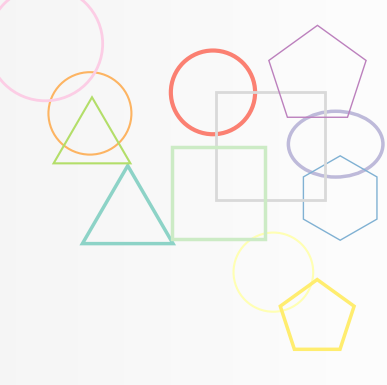[{"shape": "triangle", "thickness": 2.5, "radius": 0.67, "center": [0.33, 0.435]}, {"shape": "circle", "thickness": 1.5, "radius": 0.51, "center": [0.705, 0.293]}, {"shape": "oval", "thickness": 2.5, "radius": 0.61, "center": [0.866, 0.626]}, {"shape": "circle", "thickness": 3, "radius": 0.54, "center": [0.55, 0.76]}, {"shape": "hexagon", "thickness": 1, "radius": 0.55, "center": [0.878, 0.486]}, {"shape": "circle", "thickness": 1.5, "radius": 0.54, "center": [0.232, 0.705]}, {"shape": "triangle", "thickness": 1.5, "radius": 0.57, "center": [0.237, 0.633]}, {"shape": "circle", "thickness": 2, "radius": 0.74, "center": [0.117, 0.887]}, {"shape": "square", "thickness": 2, "radius": 0.7, "center": [0.698, 0.621]}, {"shape": "pentagon", "thickness": 1, "radius": 0.66, "center": [0.819, 0.802]}, {"shape": "square", "thickness": 2.5, "radius": 0.6, "center": [0.563, 0.498]}, {"shape": "pentagon", "thickness": 2.5, "radius": 0.5, "center": [0.819, 0.174]}]